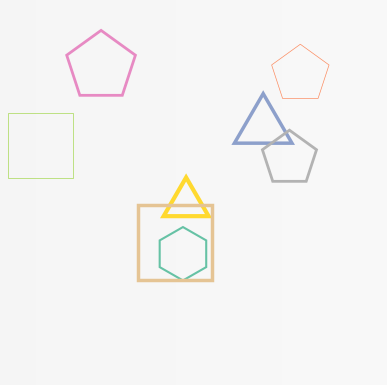[{"shape": "hexagon", "thickness": 1.5, "radius": 0.35, "center": [0.472, 0.341]}, {"shape": "pentagon", "thickness": 0.5, "radius": 0.39, "center": [0.775, 0.807]}, {"shape": "triangle", "thickness": 2.5, "radius": 0.43, "center": [0.679, 0.671]}, {"shape": "pentagon", "thickness": 2, "radius": 0.47, "center": [0.261, 0.828]}, {"shape": "square", "thickness": 0.5, "radius": 0.42, "center": [0.105, 0.623]}, {"shape": "triangle", "thickness": 3, "radius": 0.33, "center": [0.48, 0.472]}, {"shape": "square", "thickness": 2.5, "radius": 0.48, "center": [0.452, 0.37]}, {"shape": "pentagon", "thickness": 2, "radius": 0.37, "center": [0.747, 0.588]}]